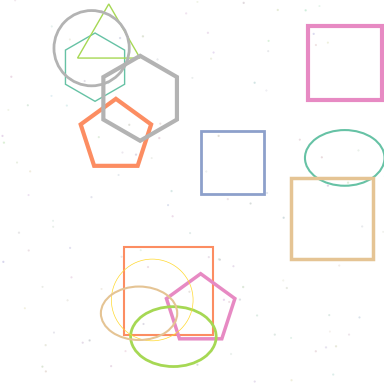[{"shape": "hexagon", "thickness": 1, "radius": 0.44, "center": [0.247, 0.826]}, {"shape": "oval", "thickness": 1.5, "radius": 0.52, "center": [0.895, 0.59]}, {"shape": "pentagon", "thickness": 3, "radius": 0.48, "center": [0.301, 0.647]}, {"shape": "square", "thickness": 1.5, "radius": 0.58, "center": [0.438, 0.244]}, {"shape": "square", "thickness": 2, "radius": 0.41, "center": [0.604, 0.578]}, {"shape": "pentagon", "thickness": 2.5, "radius": 0.47, "center": [0.521, 0.196]}, {"shape": "square", "thickness": 3, "radius": 0.48, "center": [0.896, 0.837]}, {"shape": "triangle", "thickness": 1, "radius": 0.47, "center": [0.283, 0.896]}, {"shape": "oval", "thickness": 2, "radius": 0.56, "center": [0.45, 0.126]}, {"shape": "circle", "thickness": 0.5, "radius": 0.53, "center": [0.395, 0.221]}, {"shape": "oval", "thickness": 1.5, "radius": 0.5, "center": [0.361, 0.186]}, {"shape": "square", "thickness": 2.5, "radius": 0.53, "center": [0.863, 0.432]}, {"shape": "circle", "thickness": 2, "radius": 0.49, "center": [0.238, 0.875]}, {"shape": "hexagon", "thickness": 3, "radius": 0.55, "center": [0.364, 0.745]}]